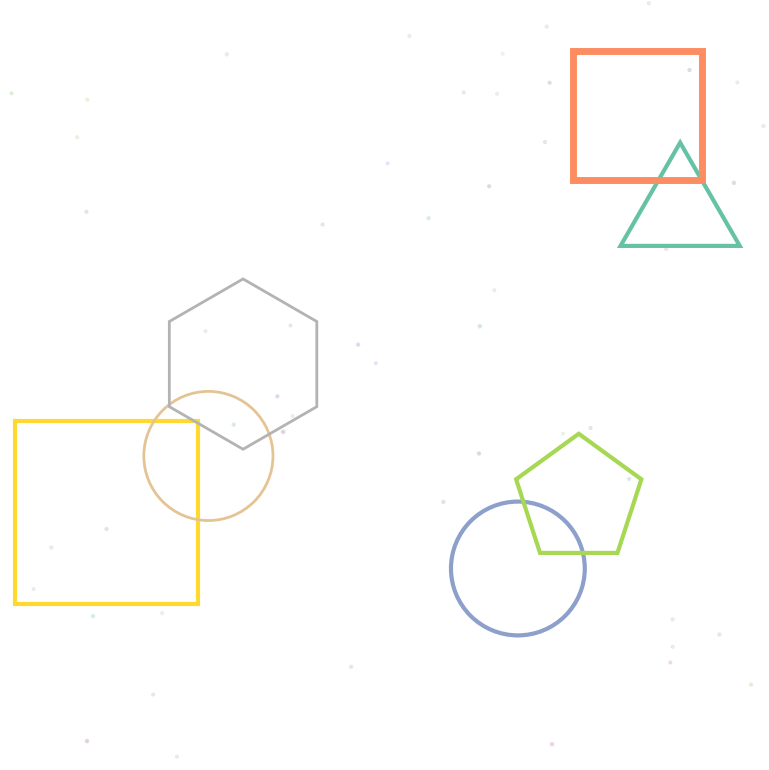[{"shape": "triangle", "thickness": 1.5, "radius": 0.45, "center": [0.883, 0.725]}, {"shape": "square", "thickness": 2.5, "radius": 0.42, "center": [0.828, 0.85]}, {"shape": "circle", "thickness": 1.5, "radius": 0.43, "center": [0.673, 0.262]}, {"shape": "pentagon", "thickness": 1.5, "radius": 0.43, "center": [0.752, 0.351]}, {"shape": "square", "thickness": 1.5, "radius": 0.59, "center": [0.138, 0.335]}, {"shape": "circle", "thickness": 1, "radius": 0.42, "center": [0.271, 0.408]}, {"shape": "hexagon", "thickness": 1, "radius": 0.55, "center": [0.316, 0.527]}]